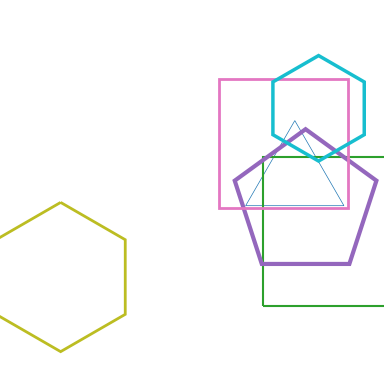[{"shape": "triangle", "thickness": 0.5, "radius": 0.74, "center": [0.766, 0.539]}, {"shape": "square", "thickness": 1.5, "radius": 0.97, "center": [0.876, 0.399]}, {"shape": "pentagon", "thickness": 3, "radius": 0.97, "center": [0.794, 0.471]}, {"shape": "square", "thickness": 2, "radius": 0.84, "center": [0.736, 0.628]}, {"shape": "hexagon", "thickness": 2, "radius": 0.97, "center": [0.157, 0.28]}, {"shape": "hexagon", "thickness": 2.5, "radius": 0.68, "center": [0.827, 0.719]}]